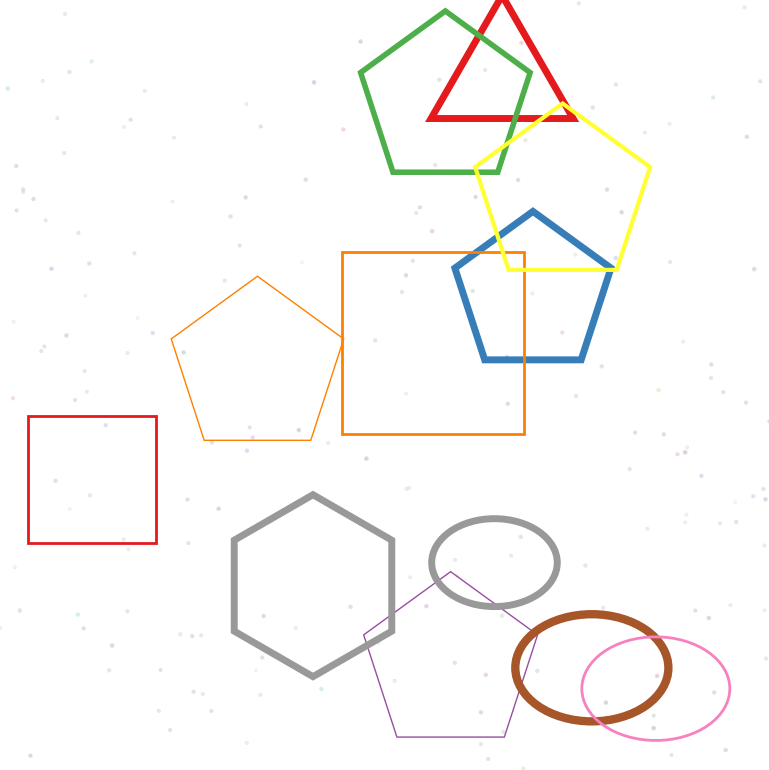[{"shape": "triangle", "thickness": 2.5, "radius": 0.53, "center": [0.652, 0.899]}, {"shape": "square", "thickness": 1, "radius": 0.41, "center": [0.119, 0.377]}, {"shape": "pentagon", "thickness": 2.5, "radius": 0.53, "center": [0.692, 0.619]}, {"shape": "pentagon", "thickness": 2, "radius": 0.58, "center": [0.578, 0.87]}, {"shape": "pentagon", "thickness": 0.5, "radius": 0.59, "center": [0.585, 0.139]}, {"shape": "square", "thickness": 1, "radius": 0.59, "center": [0.562, 0.555]}, {"shape": "pentagon", "thickness": 0.5, "radius": 0.59, "center": [0.334, 0.523]}, {"shape": "pentagon", "thickness": 1.5, "radius": 0.6, "center": [0.731, 0.746]}, {"shape": "oval", "thickness": 3, "radius": 0.5, "center": [0.769, 0.133]}, {"shape": "oval", "thickness": 1, "radius": 0.48, "center": [0.852, 0.106]}, {"shape": "oval", "thickness": 2.5, "radius": 0.41, "center": [0.642, 0.269]}, {"shape": "hexagon", "thickness": 2.5, "radius": 0.59, "center": [0.406, 0.239]}]